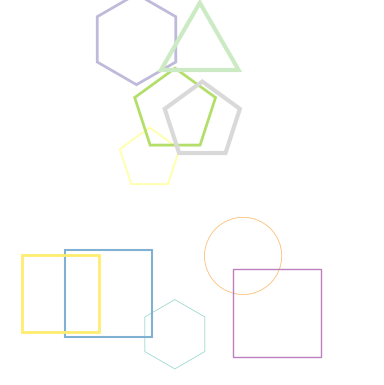[{"shape": "hexagon", "thickness": 0.5, "radius": 0.45, "center": [0.454, 0.132]}, {"shape": "pentagon", "thickness": 1.5, "radius": 0.41, "center": [0.389, 0.588]}, {"shape": "hexagon", "thickness": 2, "radius": 0.59, "center": [0.355, 0.898]}, {"shape": "square", "thickness": 1.5, "radius": 0.56, "center": [0.283, 0.237]}, {"shape": "circle", "thickness": 0.5, "radius": 0.5, "center": [0.631, 0.335]}, {"shape": "pentagon", "thickness": 2, "radius": 0.55, "center": [0.455, 0.712]}, {"shape": "pentagon", "thickness": 3, "radius": 0.51, "center": [0.525, 0.686]}, {"shape": "square", "thickness": 1, "radius": 0.57, "center": [0.72, 0.187]}, {"shape": "triangle", "thickness": 3, "radius": 0.58, "center": [0.519, 0.876]}, {"shape": "square", "thickness": 2, "radius": 0.5, "center": [0.156, 0.237]}]